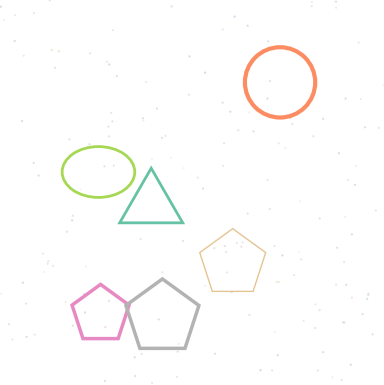[{"shape": "triangle", "thickness": 2, "radius": 0.47, "center": [0.393, 0.468]}, {"shape": "circle", "thickness": 3, "radius": 0.46, "center": [0.727, 0.786]}, {"shape": "pentagon", "thickness": 2.5, "radius": 0.39, "center": [0.261, 0.183]}, {"shape": "oval", "thickness": 2, "radius": 0.47, "center": [0.256, 0.553]}, {"shape": "pentagon", "thickness": 1, "radius": 0.45, "center": [0.604, 0.316]}, {"shape": "pentagon", "thickness": 2.5, "radius": 0.5, "center": [0.422, 0.176]}]